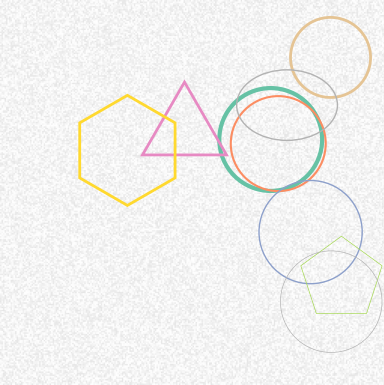[{"shape": "circle", "thickness": 3, "radius": 0.67, "center": [0.703, 0.638]}, {"shape": "circle", "thickness": 1.5, "radius": 0.62, "center": [0.723, 0.627]}, {"shape": "circle", "thickness": 1, "radius": 0.67, "center": [0.807, 0.397]}, {"shape": "triangle", "thickness": 2, "radius": 0.63, "center": [0.479, 0.661]}, {"shape": "pentagon", "thickness": 0.5, "radius": 0.55, "center": [0.887, 0.275]}, {"shape": "hexagon", "thickness": 2, "radius": 0.72, "center": [0.331, 0.609]}, {"shape": "circle", "thickness": 2, "radius": 0.52, "center": [0.859, 0.851]}, {"shape": "oval", "thickness": 1, "radius": 0.65, "center": [0.746, 0.727]}, {"shape": "circle", "thickness": 0.5, "radius": 0.66, "center": [0.86, 0.216]}]